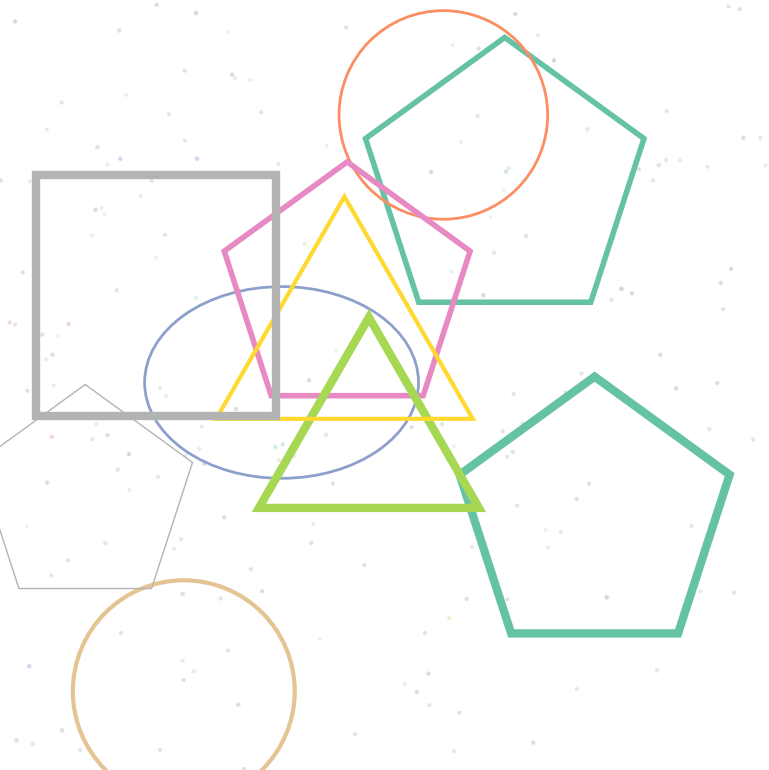[{"shape": "pentagon", "thickness": 2, "radius": 0.95, "center": [0.656, 0.761]}, {"shape": "pentagon", "thickness": 3, "radius": 0.92, "center": [0.772, 0.327]}, {"shape": "circle", "thickness": 1, "radius": 0.68, "center": [0.576, 0.851]}, {"shape": "oval", "thickness": 1, "radius": 0.89, "center": [0.366, 0.503]}, {"shape": "pentagon", "thickness": 2, "radius": 0.84, "center": [0.451, 0.622]}, {"shape": "triangle", "thickness": 3, "radius": 0.83, "center": [0.479, 0.423]}, {"shape": "triangle", "thickness": 1.5, "radius": 0.96, "center": [0.447, 0.552]}, {"shape": "circle", "thickness": 1.5, "radius": 0.72, "center": [0.239, 0.102]}, {"shape": "pentagon", "thickness": 0.5, "radius": 0.73, "center": [0.111, 0.354]}, {"shape": "square", "thickness": 3, "radius": 0.78, "center": [0.203, 0.616]}]